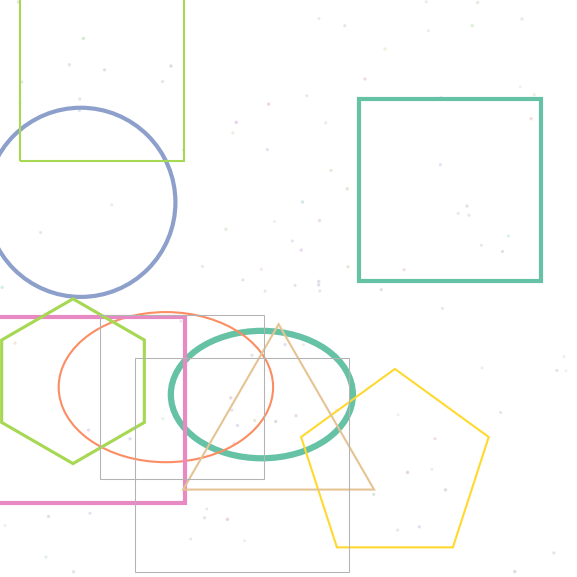[{"shape": "oval", "thickness": 3, "radius": 0.79, "center": [0.453, 0.316]}, {"shape": "square", "thickness": 2, "radius": 0.79, "center": [0.779, 0.669]}, {"shape": "oval", "thickness": 1, "radius": 0.93, "center": [0.287, 0.329]}, {"shape": "circle", "thickness": 2, "radius": 0.82, "center": [0.14, 0.649]}, {"shape": "square", "thickness": 2, "radius": 0.81, "center": [0.159, 0.289]}, {"shape": "square", "thickness": 1, "radius": 0.71, "center": [0.177, 0.863]}, {"shape": "hexagon", "thickness": 1.5, "radius": 0.71, "center": [0.126, 0.339]}, {"shape": "pentagon", "thickness": 1, "radius": 0.85, "center": [0.684, 0.19]}, {"shape": "triangle", "thickness": 1, "radius": 0.95, "center": [0.482, 0.247]}, {"shape": "square", "thickness": 0.5, "radius": 0.93, "center": [0.419, 0.194]}, {"shape": "square", "thickness": 0.5, "radius": 0.71, "center": [0.315, 0.312]}]